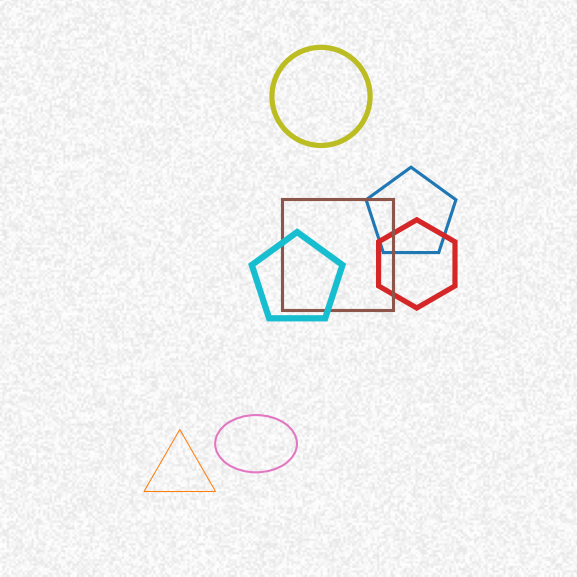[{"shape": "pentagon", "thickness": 1.5, "radius": 0.41, "center": [0.712, 0.628]}, {"shape": "triangle", "thickness": 0.5, "radius": 0.36, "center": [0.311, 0.184]}, {"shape": "hexagon", "thickness": 2.5, "radius": 0.38, "center": [0.722, 0.542]}, {"shape": "square", "thickness": 1.5, "radius": 0.48, "center": [0.584, 0.558]}, {"shape": "oval", "thickness": 1, "radius": 0.35, "center": [0.443, 0.231]}, {"shape": "circle", "thickness": 2.5, "radius": 0.42, "center": [0.556, 0.832]}, {"shape": "pentagon", "thickness": 3, "radius": 0.41, "center": [0.515, 0.515]}]